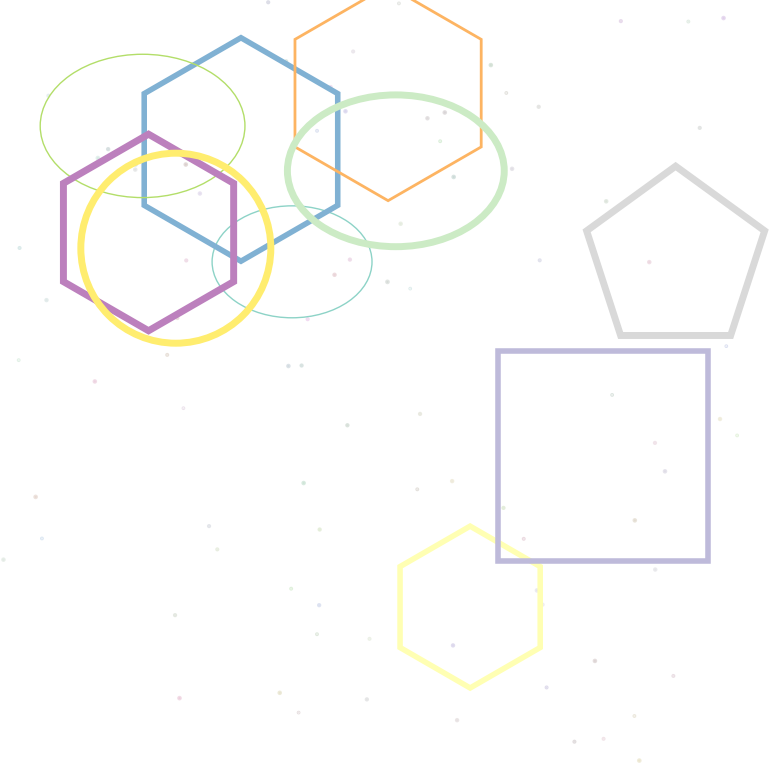[{"shape": "oval", "thickness": 0.5, "radius": 0.52, "center": [0.379, 0.66]}, {"shape": "hexagon", "thickness": 2, "radius": 0.53, "center": [0.611, 0.212]}, {"shape": "square", "thickness": 2, "radius": 0.68, "center": [0.783, 0.408]}, {"shape": "hexagon", "thickness": 2, "radius": 0.73, "center": [0.313, 0.806]}, {"shape": "hexagon", "thickness": 1, "radius": 0.7, "center": [0.504, 0.879]}, {"shape": "oval", "thickness": 0.5, "radius": 0.66, "center": [0.185, 0.836]}, {"shape": "pentagon", "thickness": 2.5, "radius": 0.61, "center": [0.877, 0.663]}, {"shape": "hexagon", "thickness": 2.5, "radius": 0.64, "center": [0.193, 0.698]}, {"shape": "oval", "thickness": 2.5, "radius": 0.7, "center": [0.514, 0.778]}, {"shape": "circle", "thickness": 2.5, "radius": 0.62, "center": [0.228, 0.678]}]